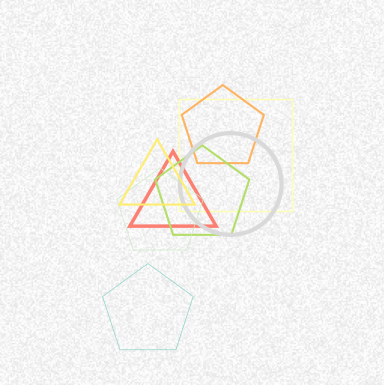[{"shape": "pentagon", "thickness": 0.5, "radius": 0.62, "center": [0.384, 0.192]}, {"shape": "square", "thickness": 1, "radius": 0.73, "center": [0.612, 0.598]}, {"shape": "triangle", "thickness": 2.5, "radius": 0.65, "center": [0.449, 0.477]}, {"shape": "pentagon", "thickness": 1.5, "radius": 0.56, "center": [0.579, 0.667]}, {"shape": "pentagon", "thickness": 1.5, "radius": 0.64, "center": [0.525, 0.494]}, {"shape": "circle", "thickness": 3, "radius": 0.66, "center": [0.599, 0.522]}, {"shape": "pentagon", "thickness": 0.5, "radius": 0.59, "center": [0.416, 0.446]}, {"shape": "triangle", "thickness": 1.5, "radius": 0.56, "center": [0.408, 0.525]}]